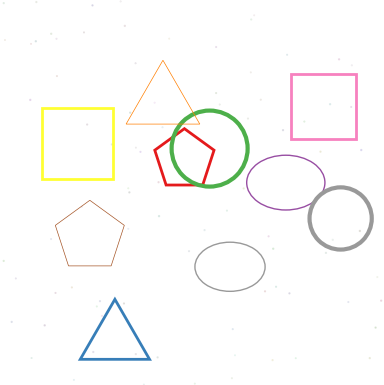[{"shape": "pentagon", "thickness": 2, "radius": 0.4, "center": [0.479, 0.585]}, {"shape": "triangle", "thickness": 2, "radius": 0.52, "center": [0.298, 0.119]}, {"shape": "circle", "thickness": 3, "radius": 0.49, "center": [0.544, 0.614]}, {"shape": "oval", "thickness": 1, "radius": 0.51, "center": [0.742, 0.526]}, {"shape": "triangle", "thickness": 0.5, "radius": 0.55, "center": [0.423, 0.733]}, {"shape": "square", "thickness": 2, "radius": 0.46, "center": [0.202, 0.626]}, {"shape": "pentagon", "thickness": 0.5, "radius": 0.47, "center": [0.233, 0.386]}, {"shape": "square", "thickness": 2, "radius": 0.42, "center": [0.839, 0.724]}, {"shape": "circle", "thickness": 3, "radius": 0.4, "center": [0.885, 0.433]}, {"shape": "oval", "thickness": 1, "radius": 0.46, "center": [0.597, 0.307]}]